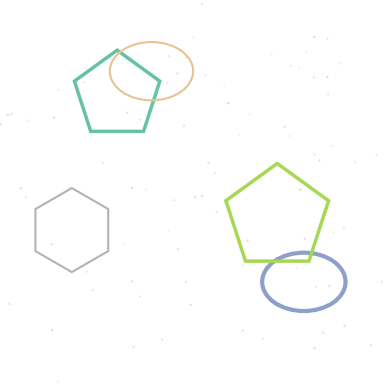[{"shape": "pentagon", "thickness": 2.5, "radius": 0.58, "center": [0.304, 0.753]}, {"shape": "oval", "thickness": 3, "radius": 0.54, "center": [0.789, 0.268]}, {"shape": "pentagon", "thickness": 2.5, "radius": 0.7, "center": [0.72, 0.435]}, {"shape": "oval", "thickness": 1.5, "radius": 0.54, "center": [0.393, 0.815]}, {"shape": "hexagon", "thickness": 1.5, "radius": 0.55, "center": [0.187, 0.402]}]